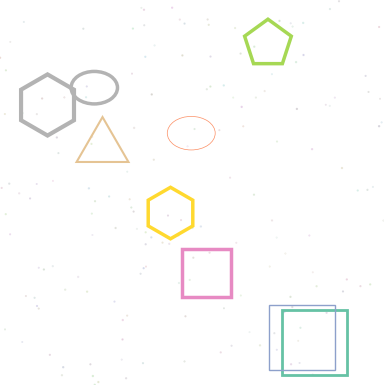[{"shape": "square", "thickness": 2, "radius": 0.42, "center": [0.818, 0.11]}, {"shape": "oval", "thickness": 0.5, "radius": 0.31, "center": [0.497, 0.654]}, {"shape": "square", "thickness": 1, "radius": 0.42, "center": [0.784, 0.124]}, {"shape": "square", "thickness": 2.5, "radius": 0.31, "center": [0.536, 0.29]}, {"shape": "pentagon", "thickness": 2.5, "radius": 0.32, "center": [0.696, 0.886]}, {"shape": "hexagon", "thickness": 2.5, "radius": 0.33, "center": [0.443, 0.447]}, {"shape": "triangle", "thickness": 1.5, "radius": 0.39, "center": [0.266, 0.618]}, {"shape": "oval", "thickness": 2.5, "radius": 0.3, "center": [0.245, 0.772]}, {"shape": "hexagon", "thickness": 3, "radius": 0.4, "center": [0.123, 0.727]}]